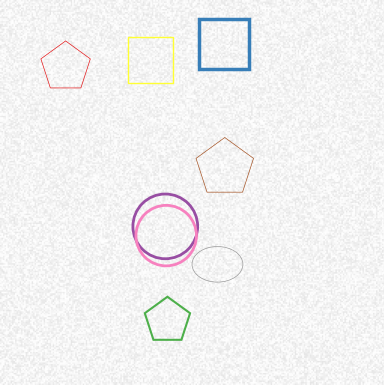[{"shape": "pentagon", "thickness": 0.5, "radius": 0.34, "center": [0.17, 0.826]}, {"shape": "square", "thickness": 2.5, "radius": 0.33, "center": [0.581, 0.886]}, {"shape": "pentagon", "thickness": 1.5, "radius": 0.31, "center": [0.435, 0.167]}, {"shape": "circle", "thickness": 2, "radius": 0.42, "center": [0.429, 0.412]}, {"shape": "square", "thickness": 1, "radius": 0.3, "center": [0.391, 0.845]}, {"shape": "pentagon", "thickness": 0.5, "radius": 0.39, "center": [0.584, 0.564]}, {"shape": "circle", "thickness": 2, "radius": 0.39, "center": [0.432, 0.388]}, {"shape": "oval", "thickness": 0.5, "radius": 0.33, "center": [0.565, 0.313]}]